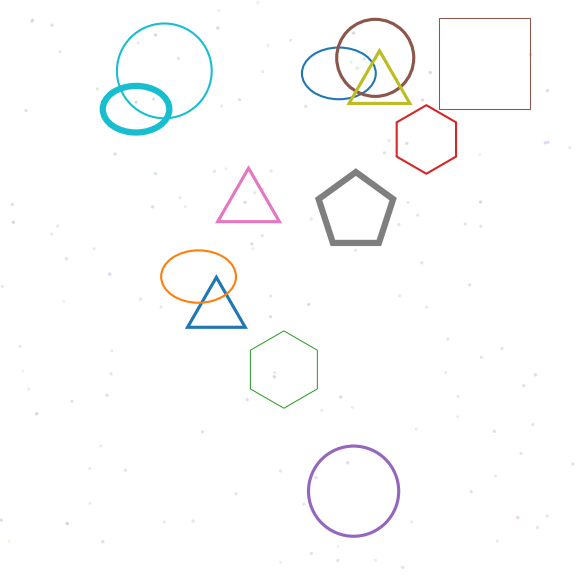[{"shape": "oval", "thickness": 1, "radius": 0.32, "center": [0.587, 0.872]}, {"shape": "triangle", "thickness": 1.5, "radius": 0.29, "center": [0.375, 0.461]}, {"shape": "oval", "thickness": 1, "radius": 0.32, "center": [0.344, 0.52]}, {"shape": "hexagon", "thickness": 0.5, "radius": 0.33, "center": [0.492, 0.359]}, {"shape": "hexagon", "thickness": 1, "radius": 0.3, "center": [0.738, 0.758]}, {"shape": "circle", "thickness": 1.5, "radius": 0.39, "center": [0.612, 0.149]}, {"shape": "square", "thickness": 0.5, "radius": 0.39, "center": [0.839, 0.889]}, {"shape": "circle", "thickness": 1.5, "radius": 0.33, "center": [0.65, 0.899]}, {"shape": "triangle", "thickness": 1.5, "radius": 0.31, "center": [0.43, 0.646]}, {"shape": "pentagon", "thickness": 3, "radius": 0.34, "center": [0.616, 0.633]}, {"shape": "triangle", "thickness": 1.5, "radius": 0.3, "center": [0.657, 0.85]}, {"shape": "circle", "thickness": 1, "radius": 0.41, "center": [0.285, 0.876]}, {"shape": "oval", "thickness": 3, "radius": 0.29, "center": [0.236, 0.81]}]